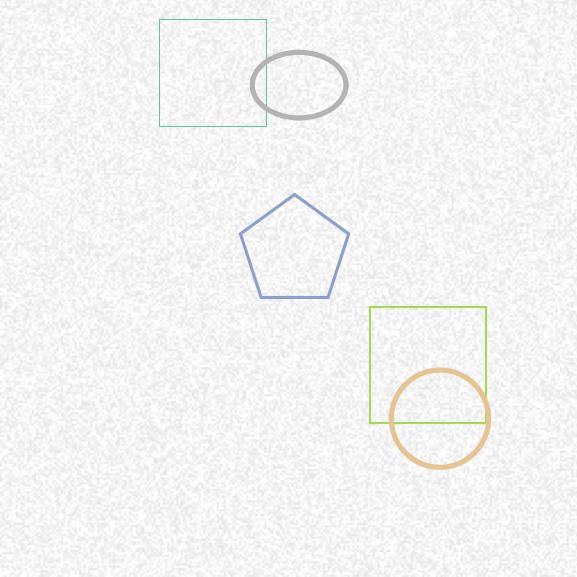[{"shape": "square", "thickness": 0.5, "radius": 0.46, "center": [0.368, 0.874]}, {"shape": "pentagon", "thickness": 1.5, "radius": 0.49, "center": [0.51, 0.564]}, {"shape": "square", "thickness": 1, "radius": 0.5, "center": [0.741, 0.367]}, {"shape": "circle", "thickness": 2.5, "radius": 0.42, "center": [0.762, 0.274]}, {"shape": "oval", "thickness": 2.5, "radius": 0.41, "center": [0.518, 0.852]}]